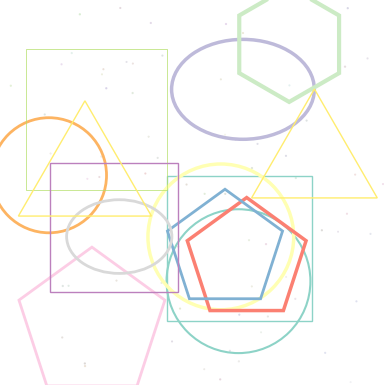[{"shape": "circle", "thickness": 1.5, "radius": 0.93, "center": [0.619, 0.27]}, {"shape": "square", "thickness": 1, "radius": 0.94, "center": [0.623, 0.356]}, {"shape": "circle", "thickness": 2.5, "radius": 0.95, "center": [0.574, 0.385]}, {"shape": "oval", "thickness": 2.5, "radius": 0.93, "center": [0.631, 0.768]}, {"shape": "pentagon", "thickness": 2.5, "radius": 0.81, "center": [0.641, 0.325]}, {"shape": "pentagon", "thickness": 2, "radius": 0.79, "center": [0.584, 0.351]}, {"shape": "circle", "thickness": 2, "radius": 0.75, "center": [0.127, 0.545]}, {"shape": "square", "thickness": 0.5, "radius": 0.91, "center": [0.251, 0.69]}, {"shape": "pentagon", "thickness": 2, "radius": 1.0, "center": [0.239, 0.159]}, {"shape": "oval", "thickness": 2, "radius": 0.68, "center": [0.31, 0.386]}, {"shape": "square", "thickness": 1, "radius": 0.84, "center": [0.296, 0.41]}, {"shape": "hexagon", "thickness": 3, "radius": 0.75, "center": [0.751, 0.885]}, {"shape": "triangle", "thickness": 1, "radius": 0.94, "center": [0.817, 0.58]}, {"shape": "triangle", "thickness": 1, "radius": 1.0, "center": [0.221, 0.539]}]